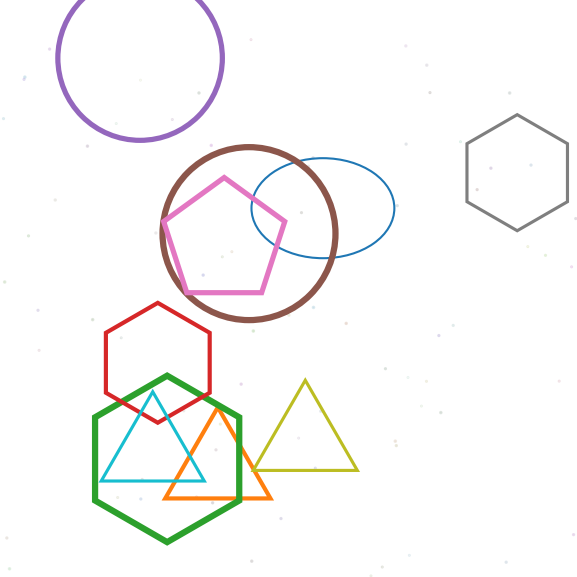[{"shape": "oval", "thickness": 1, "radius": 0.62, "center": [0.559, 0.639]}, {"shape": "triangle", "thickness": 2, "radius": 0.53, "center": [0.377, 0.189]}, {"shape": "hexagon", "thickness": 3, "radius": 0.72, "center": [0.289, 0.204]}, {"shape": "hexagon", "thickness": 2, "radius": 0.52, "center": [0.273, 0.371]}, {"shape": "circle", "thickness": 2.5, "radius": 0.71, "center": [0.243, 0.899]}, {"shape": "circle", "thickness": 3, "radius": 0.75, "center": [0.431, 0.595]}, {"shape": "pentagon", "thickness": 2.5, "radius": 0.55, "center": [0.388, 0.581]}, {"shape": "hexagon", "thickness": 1.5, "radius": 0.5, "center": [0.896, 0.7]}, {"shape": "triangle", "thickness": 1.5, "radius": 0.52, "center": [0.529, 0.237]}, {"shape": "triangle", "thickness": 1.5, "radius": 0.52, "center": [0.264, 0.218]}]